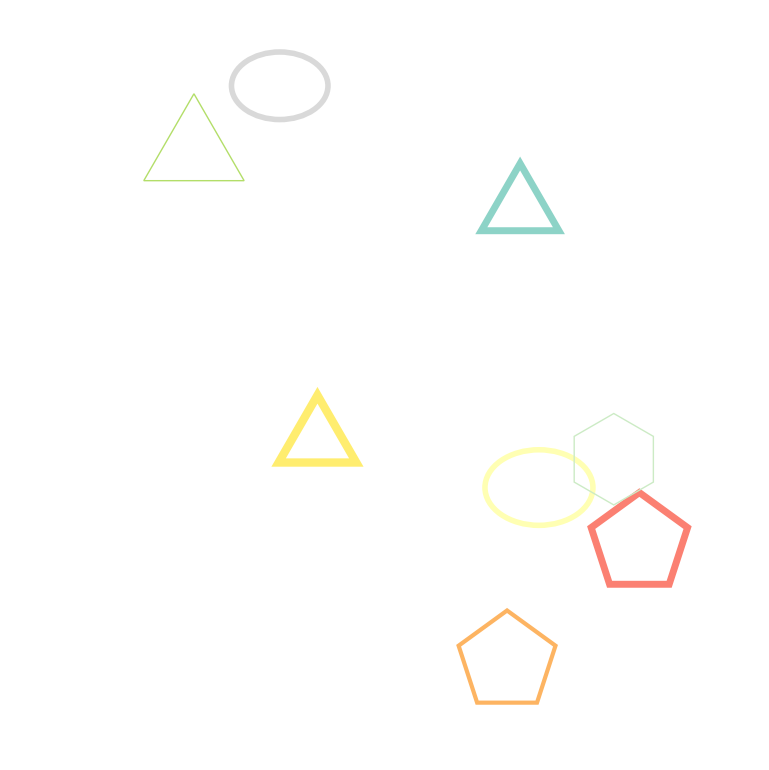[{"shape": "triangle", "thickness": 2.5, "radius": 0.29, "center": [0.675, 0.729]}, {"shape": "oval", "thickness": 2, "radius": 0.35, "center": [0.7, 0.367]}, {"shape": "pentagon", "thickness": 2.5, "radius": 0.33, "center": [0.83, 0.294]}, {"shape": "pentagon", "thickness": 1.5, "radius": 0.33, "center": [0.659, 0.141]}, {"shape": "triangle", "thickness": 0.5, "radius": 0.38, "center": [0.252, 0.803]}, {"shape": "oval", "thickness": 2, "radius": 0.31, "center": [0.363, 0.889]}, {"shape": "hexagon", "thickness": 0.5, "radius": 0.3, "center": [0.797, 0.404]}, {"shape": "triangle", "thickness": 3, "radius": 0.29, "center": [0.412, 0.428]}]